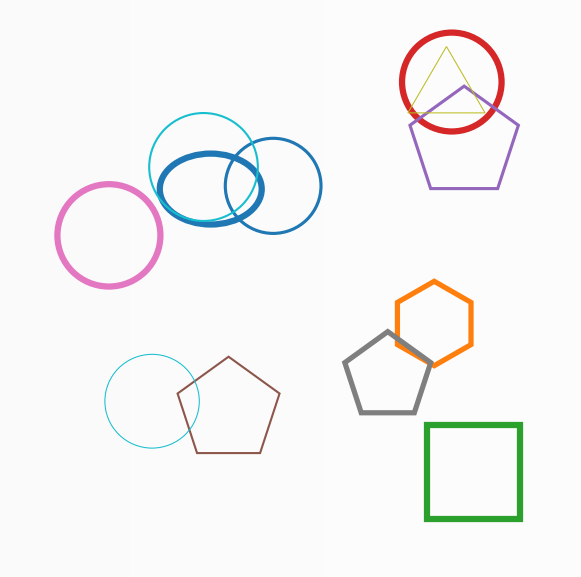[{"shape": "circle", "thickness": 1.5, "radius": 0.41, "center": [0.47, 0.677]}, {"shape": "oval", "thickness": 3, "radius": 0.44, "center": [0.363, 0.672]}, {"shape": "hexagon", "thickness": 2.5, "radius": 0.37, "center": [0.747, 0.439]}, {"shape": "square", "thickness": 3, "radius": 0.4, "center": [0.815, 0.182]}, {"shape": "circle", "thickness": 3, "radius": 0.43, "center": [0.777, 0.857]}, {"shape": "pentagon", "thickness": 1.5, "radius": 0.49, "center": [0.799, 0.752]}, {"shape": "pentagon", "thickness": 1, "radius": 0.46, "center": [0.393, 0.289]}, {"shape": "circle", "thickness": 3, "radius": 0.44, "center": [0.187, 0.592]}, {"shape": "pentagon", "thickness": 2.5, "radius": 0.39, "center": [0.667, 0.347]}, {"shape": "triangle", "thickness": 0.5, "radius": 0.38, "center": [0.768, 0.842]}, {"shape": "circle", "thickness": 0.5, "radius": 0.41, "center": [0.262, 0.304]}, {"shape": "circle", "thickness": 1, "radius": 0.47, "center": [0.35, 0.71]}]